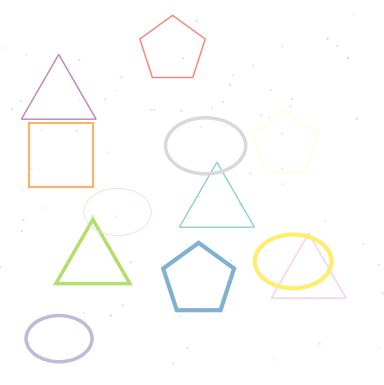[{"shape": "triangle", "thickness": 1, "radius": 0.56, "center": [0.563, 0.466]}, {"shape": "pentagon", "thickness": 0.5, "radius": 0.44, "center": [0.741, 0.624]}, {"shape": "oval", "thickness": 2.5, "radius": 0.43, "center": [0.153, 0.12]}, {"shape": "pentagon", "thickness": 1, "radius": 0.45, "center": [0.448, 0.871]}, {"shape": "pentagon", "thickness": 3, "radius": 0.48, "center": [0.516, 0.273]}, {"shape": "square", "thickness": 1.5, "radius": 0.42, "center": [0.158, 0.598]}, {"shape": "triangle", "thickness": 2.5, "radius": 0.55, "center": [0.241, 0.319]}, {"shape": "triangle", "thickness": 1, "radius": 0.56, "center": [0.802, 0.282]}, {"shape": "oval", "thickness": 2.5, "radius": 0.52, "center": [0.534, 0.621]}, {"shape": "triangle", "thickness": 1, "radius": 0.56, "center": [0.153, 0.746]}, {"shape": "oval", "thickness": 0.5, "radius": 0.44, "center": [0.306, 0.45]}, {"shape": "oval", "thickness": 3, "radius": 0.5, "center": [0.762, 0.321]}]